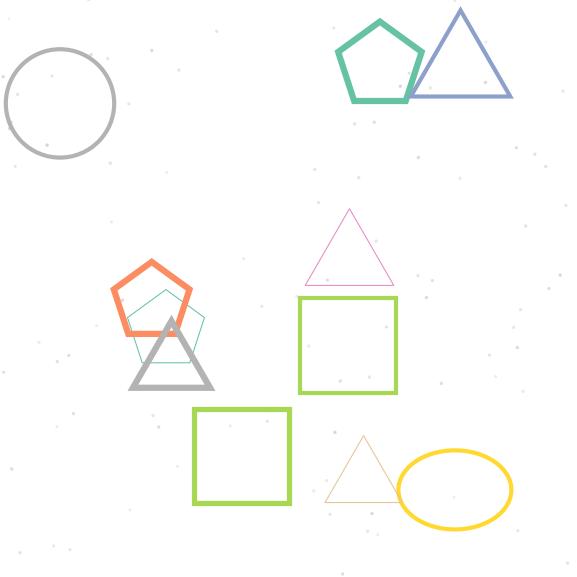[{"shape": "pentagon", "thickness": 3, "radius": 0.38, "center": [0.658, 0.886]}, {"shape": "pentagon", "thickness": 0.5, "radius": 0.35, "center": [0.287, 0.428]}, {"shape": "pentagon", "thickness": 3, "radius": 0.34, "center": [0.263, 0.477]}, {"shape": "triangle", "thickness": 2, "radius": 0.5, "center": [0.797, 0.882]}, {"shape": "triangle", "thickness": 0.5, "radius": 0.44, "center": [0.605, 0.549]}, {"shape": "square", "thickness": 2, "radius": 0.41, "center": [0.602, 0.401]}, {"shape": "square", "thickness": 2.5, "radius": 0.41, "center": [0.418, 0.21]}, {"shape": "oval", "thickness": 2, "radius": 0.49, "center": [0.788, 0.151]}, {"shape": "triangle", "thickness": 0.5, "radius": 0.39, "center": [0.63, 0.168]}, {"shape": "triangle", "thickness": 3, "radius": 0.39, "center": [0.297, 0.366]}, {"shape": "circle", "thickness": 2, "radius": 0.47, "center": [0.104, 0.82]}]